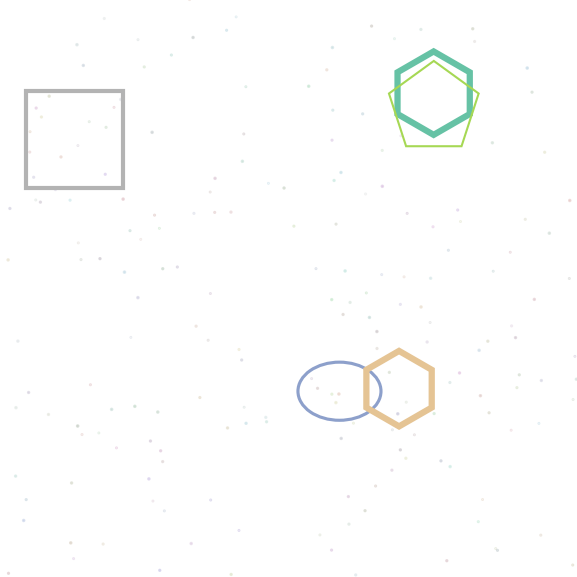[{"shape": "hexagon", "thickness": 3, "radius": 0.36, "center": [0.751, 0.838]}, {"shape": "oval", "thickness": 1.5, "radius": 0.36, "center": [0.588, 0.322]}, {"shape": "pentagon", "thickness": 1, "radius": 0.41, "center": [0.751, 0.812]}, {"shape": "hexagon", "thickness": 3, "radius": 0.33, "center": [0.691, 0.326]}, {"shape": "square", "thickness": 2, "radius": 0.42, "center": [0.129, 0.757]}]